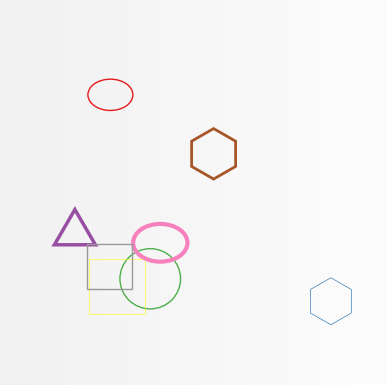[{"shape": "oval", "thickness": 1, "radius": 0.29, "center": [0.285, 0.754]}, {"shape": "hexagon", "thickness": 0.5, "radius": 0.31, "center": [0.854, 0.218]}, {"shape": "circle", "thickness": 1, "radius": 0.39, "center": [0.388, 0.276]}, {"shape": "triangle", "thickness": 2.5, "radius": 0.31, "center": [0.193, 0.395]}, {"shape": "square", "thickness": 0.5, "radius": 0.36, "center": [0.302, 0.256]}, {"shape": "hexagon", "thickness": 2, "radius": 0.33, "center": [0.551, 0.6]}, {"shape": "oval", "thickness": 3, "radius": 0.35, "center": [0.414, 0.369]}, {"shape": "square", "thickness": 1, "radius": 0.29, "center": [0.283, 0.308]}]